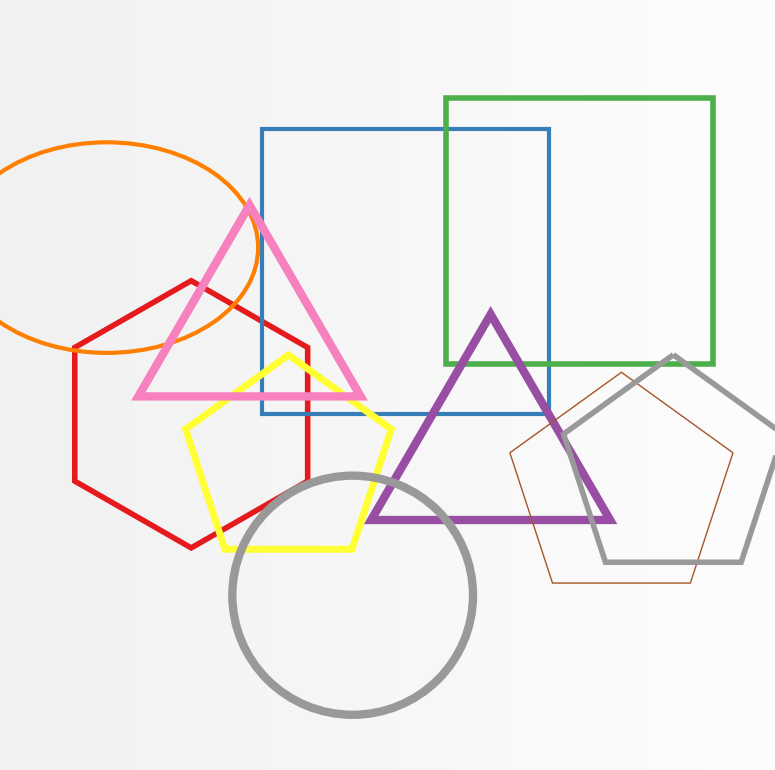[{"shape": "hexagon", "thickness": 2, "radius": 0.87, "center": [0.247, 0.462]}, {"shape": "square", "thickness": 1.5, "radius": 0.93, "center": [0.523, 0.647]}, {"shape": "square", "thickness": 2, "radius": 0.86, "center": [0.748, 0.701]}, {"shape": "triangle", "thickness": 3, "radius": 0.89, "center": [0.633, 0.414]}, {"shape": "oval", "thickness": 1.5, "radius": 0.98, "center": [0.138, 0.678]}, {"shape": "pentagon", "thickness": 2.5, "radius": 0.7, "center": [0.372, 0.4]}, {"shape": "pentagon", "thickness": 0.5, "radius": 0.76, "center": [0.802, 0.365]}, {"shape": "triangle", "thickness": 3, "radius": 0.83, "center": [0.322, 0.568]}, {"shape": "circle", "thickness": 3, "radius": 0.78, "center": [0.455, 0.227]}, {"shape": "pentagon", "thickness": 2, "radius": 0.74, "center": [0.869, 0.39]}]